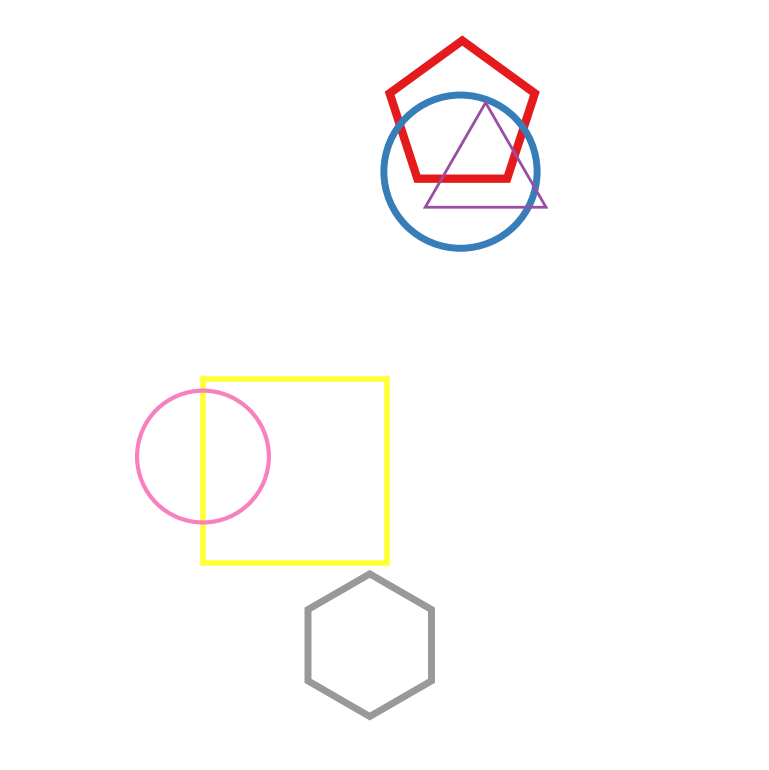[{"shape": "pentagon", "thickness": 3, "radius": 0.5, "center": [0.6, 0.848]}, {"shape": "circle", "thickness": 2.5, "radius": 0.5, "center": [0.598, 0.777]}, {"shape": "triangle", "thickness": 1, "radius": 0.45, "center": [0.631, 0.776]}, {"shape": "square", "thickness": 2, "radius": 0.6, "center": [0.383, 0.388]}, {"shape": "circle", "thickness": 1.5, "radius": 0.43, "center": [0.264, 0.407]}, {"shape": "hexagon", "thickness": 2.5, "radius": 0.46, "center": [0.48, 0.162]}]